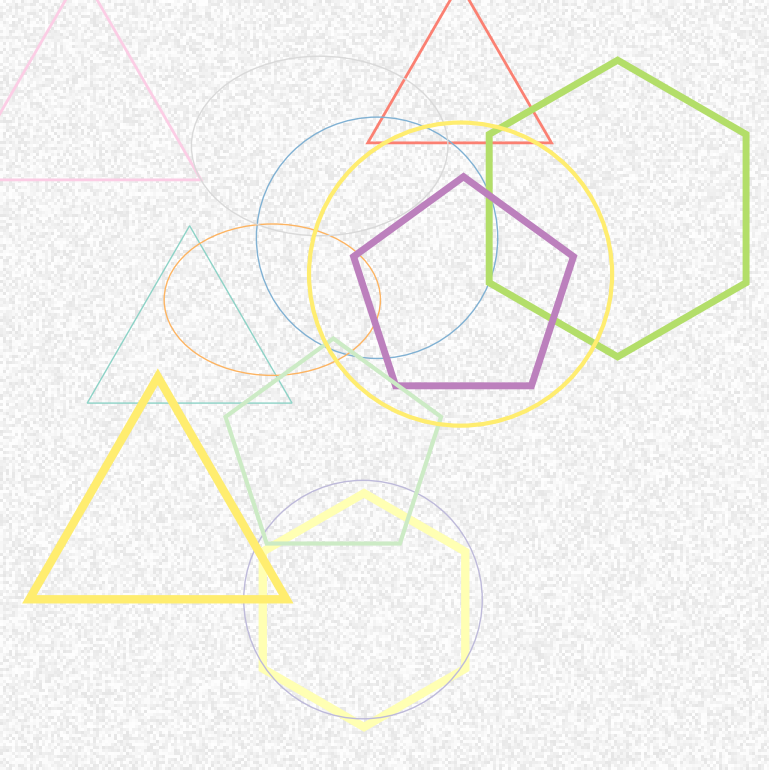[{"shape": "triangle", "thickness": 0.5, "radius": 0.77, "center": [0.246, 0.553]}, {"shape": "hexagon", "thickness": 3, "radius": 0.76, "center": [0.473, 0.208]}, {"shape": "circle", "thickness": 0.5, "radius": 0.77, "center": [0.471, 0.221]}, {"shape": "triangle", "thickness": 1, "radius": 0.69, "center": [0.597, 0.883]}, {"shape": "circle", "thickness": 0.5, "radius": 0.78, "center": [0.49, 0.691]}, {"shape": "oval", "thickness": 0.5, "radius": 0.7, "center": [0.354, 0.611]}, {"shape": "hexagon", "thickness": 2.5, "radius": 0.96, "center": [0.802, 0.729]}, {"shape": "triangle", "thickness": 1, "radius": 0.9, "center": [0.106, 0.856]}, {"shape": "oval", "thickness": 0.5, "radius": 0.83, "center": [0.415, 0.81]}, {"shape": "pentagon", "thickness": 2.5, "radius": 0.75, "center": [0.602, 0.62]}, {"shape": "pentagon", "thickness": 1.5, "radius": 0.74, "center": [0.433, 0.413]}, {"shape": "triangle", "thickness": 3, "radius": 0.96, "center": [0.205, 0.318]}, {"shape": "circle", "thickness": 1.5, "radius": 0.98, "center": [0.598, 0.644]}]